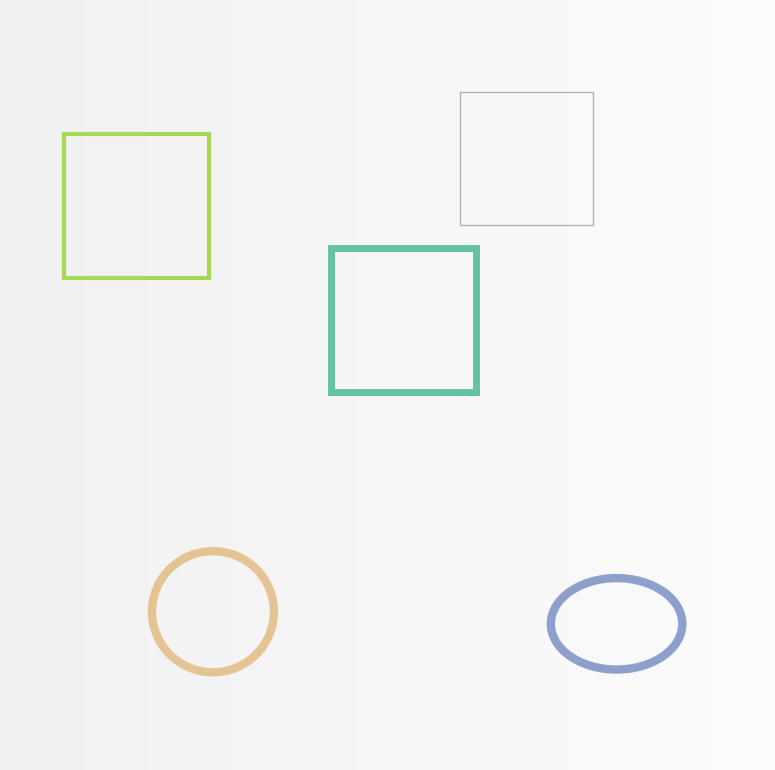[{"shape": "square", "thickness": 2.5, "radius": 0.47, "center": [0.521, 0.585]}, {"shape": "oval", "thickness": 3, "radius": 0.42, "center": [0.796, 0.19]}, {"shape": "square", "thickness": 1.5, "radius": 0.47, "center": [0.176, 0.733]}, {"shape": "circle", "thickness": 3, "radius": 0.39, "center": [0.275, 0.206]}, {"shape": "square", "thickness": 0.5, "radius": 0.43, "center": [0.679, 0.794]}]